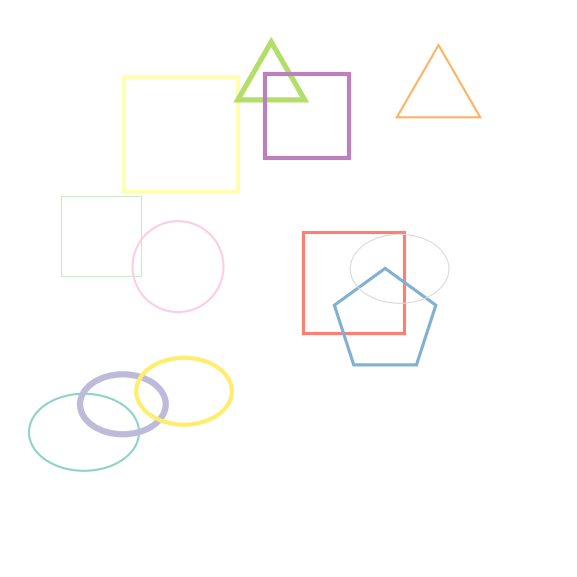[{"shape": "oval", "thickness": 1, "radius": 0.48, "center": [0.145, 0.251]}, {"shape": "square", "thickness": 2, "radius": 0.49, "center": [0.314, 0.766]}, {"shape": "oval", "thickness": 3, "radius": 0.37, "center": [0.213, 0.299]}, {"shape": "square", "thickness": 1.5, "radius": 0.44, "center": [0.612, 0.51]}, {"shape": "pentagon", "thickness": 1.5, "radius": 0.46, "center": [0.667, 0.442]}, {"shape": "triangle", "thickness": 1, "radius": 0.42, "center": [0.759, 0.838]}, {"shape": "triangle", "thickness": 2.5, "radius": 0.33, "center": [0.47, 0.86]}, {"shape": "circle", "thickness": 1, "radius": 0.39, "center": [0.308, 0.538]}, {"shape": "oval", "thickness": 0.5, "radius": 0.43, "center": [0.692, 0.534]}, {"shape": "square", "thickness": 2, "radius": 0.36, "center": [0.532, 0.798]}, {"shape": "square", "thickness": 0.5, "radius": 0.35, "center": [0.175, 0.59]}, {"shape": "oval", "thickness": 2, "radius": 0.41, "center": [0.319, 0.322]}]